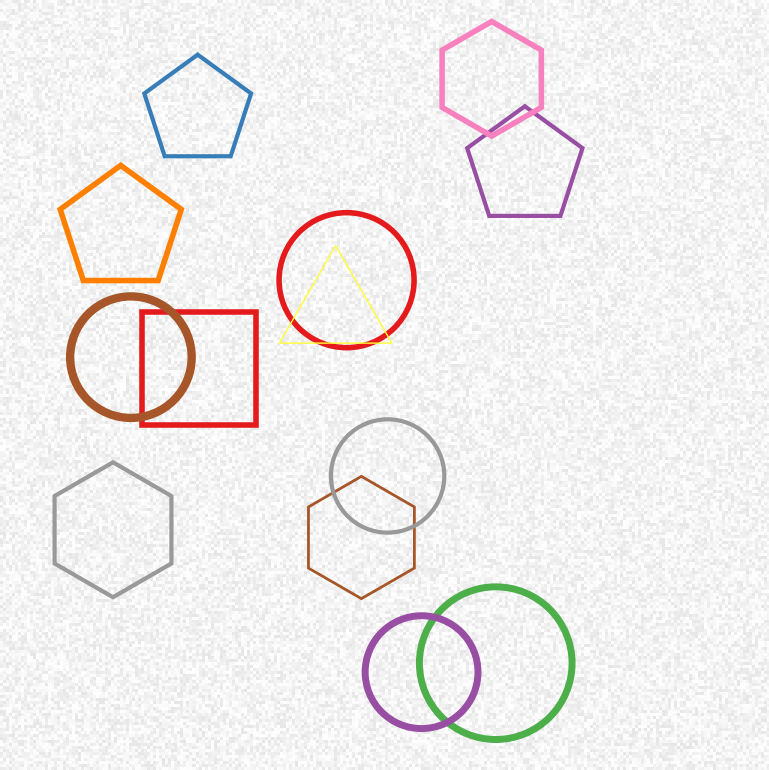[{"shape": "square", "thickness": 2, "radius": 0.37, "center": [0.259, 0.521]}, {"shape": "circle", "thickness": 2, "radius": 0.44, "center": [0.45, 0.636]}, {"shape": "pentagon", "thickness": 1.5, "radius": 0.36, "center": [0.257, 0.856]}, {"shape": "circle", "thickness": 2.5, "radius": 0.5, "center": [0.644, 0.139]}, {"shape": "circle", "thickness": 2.5, "radius": 0.37, "center": [0.547, 0.127]}, {"shape": "pentagon", "thickness": 1.5, "radius": 0.39, "center": [0.682, 0.783]}, {"shape": "pentagon", "thickness": 2, "radius": 0.41, "center": [0.157, 0.703]}, {"shape": "triangle", "thickness": 0.5, "radius": 0.42, "center": [0.436, 0.597]}, {"shape": "hexagon", "thickness": 1, "radius": 0.4, "center": [0.469, 0.302]}, {"shape": "circle", "thickness": 3, "radius": 0.39, "center": [0.17, 0.536]}, {"shape": "hexagon", "thickness": 2, "radius": 0.37, "center": [0.639, 0.898]}, {"shape": "circle", "thickness": 1.5, "radius": 0.37, "center": [0.503, 0.382]}, {"shape": "hexagon", "thickness": 1.5, "radius": 0.44, "center": [0.147, 0.312]}]